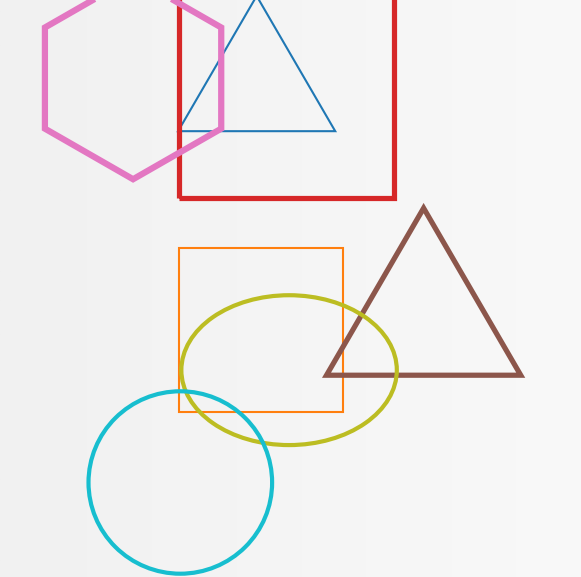[{"shape": "triangle", "thickness": 1, "radius": 0.78, "center": [0.442, 0.85]}, {"shape": "square", "thickness": 1, "radius": 0.71, "center": [0.449, 0.428]}, {"shape": "square", "thickness": 2.5, "radius": 0.92, "center": [0.494, 0.841]}, {"shape": "triangle", "thickness": 2.5, "radius": 0.96, "center": [0.729, 0.446]}, {"shape": "hexagon", "thickness": 3, "radius": 0.88, "center": [0.229, 0.864]}, {"shape": "oval", "thickness": 2, "radius": 0.93, "center": [0.497, 0.358]}, {"shape": "circle", "thickness": 2, "radius": 0.79, "center": [0.31, 0.164]}]